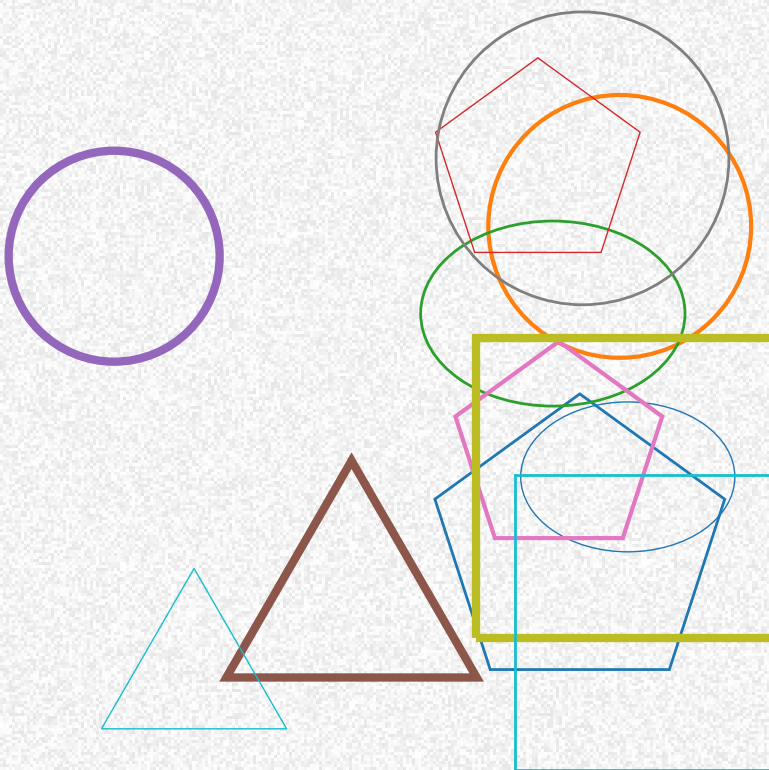[{"shape": "pentagon", "thickness": 1, "radius": 0.99, "center": [0.753, 0.291]}, {"shape": "oval", "thickness": 0.5, "radius": 0.7, "center": [0.815, 0.381]}, {"shape": "circle", "thickness": 1.5, "radius": 0.85, "center": [0.805, 0.706]}, {"shape": "oval", "thickness": 1, "radius": 0.86, "center": [0.718, 0.593]}, {"shape": "pentagon", "thickness": 0.5, "radius": 0.7, "center": [0.699, 0.785]}, {"shape": "circle", "thickness": 3, "radius": 0.69, "center": [0.148, 0.667]}, {"shape": "triangle", "thickness": 3, "radius": 0.94, "center": [0.457, 0.214]}, {"shape": "pentagon", "thickness": 1.5, "radius": 0.71, "center": [0.726, 0.415]}, {"shape": "circle", "thickness": 1, "radius": 0.95, "center": [0.756, 0.794]}, {"shape": "square", "thickness": 3, "radius": 0.98, "center": [0.813, 0.366]}, {"shape": "triangle", "thickness": 0.5, "radius": 0.69, "center": [0.252, 0.123]}, {"shape": "square", "thickness": 1, "radius": 0.96, "center": [0.861, 0.192]}]